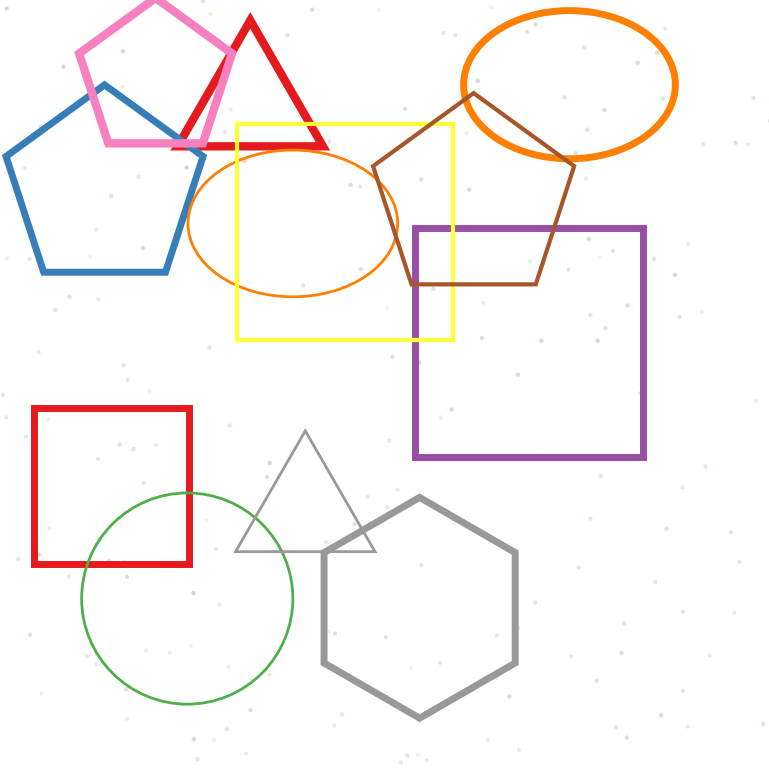[{"shape": "triangle", "thickness": 3, "radius": 0.55, "center": [0.325, 0.864]}, {"shape": "square", "thickness": 2.5, "radius": 0.51, "center": [0.145, 0.368]}, {"shape": "pentagon", "thickness": 2.5, "radius": 0.67, "center": [0.136, 0.755]}, {"shape": "circle", "thickness": 1, "radius": 0.69, "center": [0.243, 0.223]}, {"shape": "square", "thickness": 2.5, "radius": 0.74, "center": [0.687, 0.555]}, {"shape": "oval", "thickness": 2.5, "radius": 0.69, "center": [0.74, 0.89]}, {"shape": "oval", "thickness": 1, "radius": 0.68, "center": [0.38, 0.71]}, {"shape": "square", "thickness": 1.5, "radius": 0.7, "center": [0.448, 0.698]}, {"shape": "pentagon", "thickness": 1.5, "radius": 0.69, "center": [0.615, 0.742]}, {"shape": "pentagon", "thickness": 3, "radius": 0.52, "center": [0.202, 0.898]}, {"shape": "triangle", "thickness": 1, "radius": 0.52, "center": [0.396, 0.336]}, {"shape": "hexagon", "thickness": 2.5, "radius": 0.72, "center": [0.545, 0.211]}]